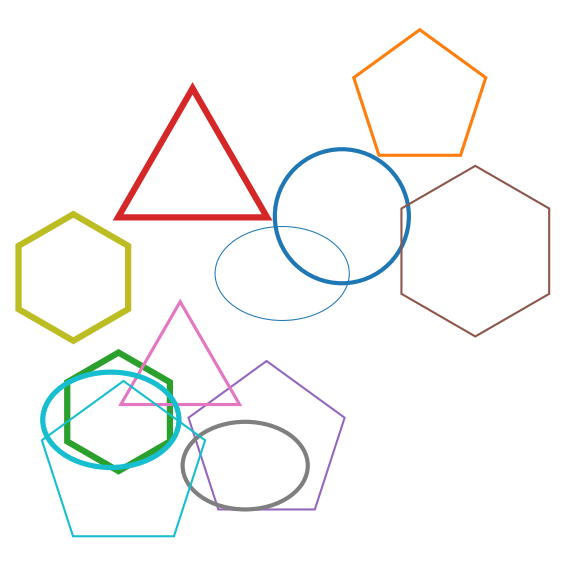[{"shape": "oval", "thickness": 0.5, "radius": 0.58, "center": [0.489, 0.526]}, {"shape": "circle", "thickness": 2, "radius": 0.58, "center": [0.592, 0.625]}, {"shape": "pentagon", "thickness": 1.5, "radius": 0.6, "center": [0.727, 0.828]}, {"shape": "hexagon", "thickness": 3, "radius": 0.51, "center": [0.205, 0.286]}, {"shape": "triangle", "thickness": 3, "radius": 0.74, "center": [0.333, 0.697]}, {"shape": "pentagon", "thickness": 1, "radius": 0.71, "center": [0.462, 0.232]}, {"shape": "hexagon", "thickness": 1, "radius": 0.74, "center": [0.823, 0.564]}, {"shape": "triangle", "thickness": 1.5, "radius": 0.59, "center": [0.312, 0.358]}, {"shape": "oval", "thickness": 2, "radius": 0.54, "center": [0.425, 0.193]}, {"shape": "hexagon", "thickness": 3, "radius": 0.55, "center": [0.127, 0.519]}, {"shape": "oval", "thickness": 2.5, "radius": 0.59, "center": [0.192, 0.272]}, {"shape": "pentagon", "thickness": 1, "radius": 0.74, "center": [0.214, 0.191]}]